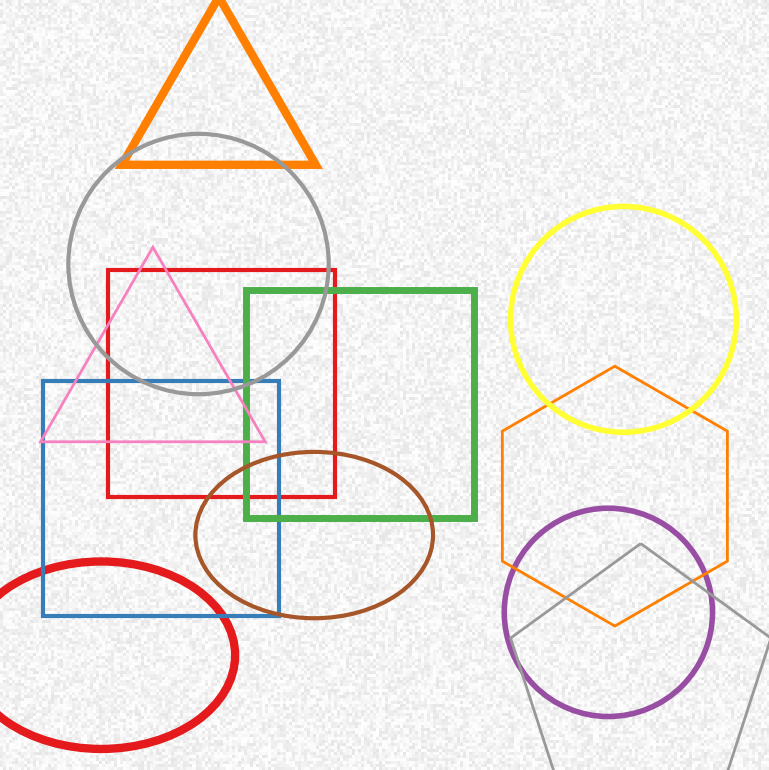[{"shape": "oval", "thickness": 3, "radius": 0.87, "center": [0.131, 0.149]}, {"shape": "square", "thickness": 1.5, "radius": 0.74, "center": [0.287, 0.502]}, {"shape": "square", "thickness": 1.5, "radius": 0.76, "center": [0.209, 0.352]}, {"shape": "square", "thickness": 2.5, "radius": 0.74, "center": [0.468, 0.476]}, {"shape": "circle", "thickness": 2, "radius": 0.68, "center": [0.79, 0.205]}, {"shape": "triangle", "thickness": 3, "radius": 0.73, "center": [0.284, 0.859]}, {"shape": "hexagon", "thickness": 1, "radius": 0.84, "center": [0.799, 0.356]}, {"shape": "circle", "thickness": 2, "radius": 0.73, "center": [0.81, 0.585]}, {"shape": "oval", "thickness": 1.5, "radius": 0.77, "center": [0.408, 0.305]}, {"shape": "triangle", "thickness": 1, "radius": 0.84, "center": [0.199, 0.51]}, {"shape": "pentagon", "thickness": 1, "radius": 0.89, "center": [0.832, 0.116]}, {"shape": "circle", "thickness": 1.5, "radius": 0.85, "center": [0.258, 0.657]}]